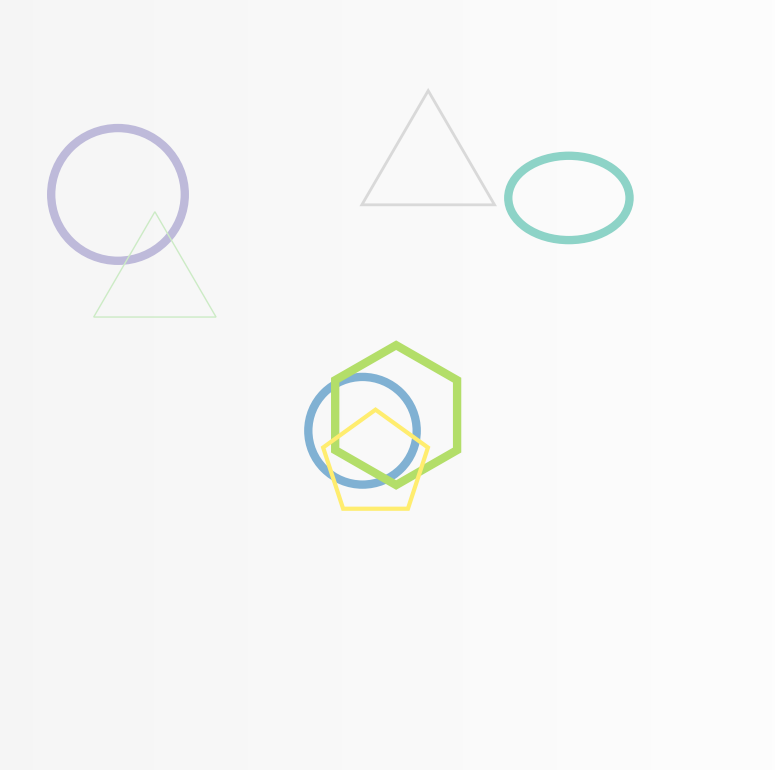[{"shape": "oval", "thickness": 3, "radius": 0.39, "center": [0.734, 0.743]}, {"shape": "circle", "thickness": 3, "radius": 0.43, "center": [0.152, 0.748]}, {"shape": "circle", "thickness": 3, "radius": 0.35, "center": [0.468, 0.441]}, {"shape": "hexagon", "thickness": 3, "radius": 0.45, "center": [0.511, 0.461]}, {"shape": "triangle", "thickness": 1, "radius": 0.49, "center": [0.553, 0.783]}, {"shape": "triangle", "thickness": 0.5, "radius": 0.46, "center": [0.2, 0.634]}, {"shape": "pentagon", "thickness": 1.5, "radius": 0.36, "center": [0.485, 0.397]}]